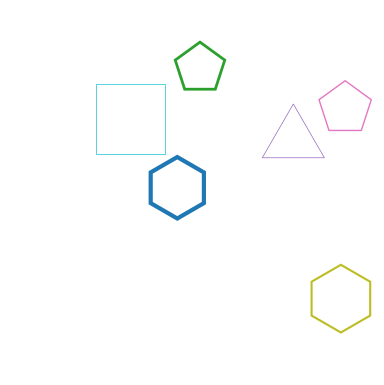[{"shape": "hexagon", "thickness": 3, "radius": 0.4, "center": [0.46, 0.512]}, {"shape": "pentagon", "thickness": 2, "radius": 0.34, "center": [0.519, 0.823]}, {"shape": "triangle", "thickness": 0.5, "radius": 0.47, "center": [0.762, 0.637]}, {"shape": "pentagon", "thickness": 1, "radius": 0.36, "center": [0.896, 0.719]}, {"shape": "hexagon", "thickness": 1.5, "radius": 0.44, "center": [0.885, 0.224]}, {"shape": "square", "thickness": 0.5, "radius": 0.45, "center": [0.339, 0.691]}]